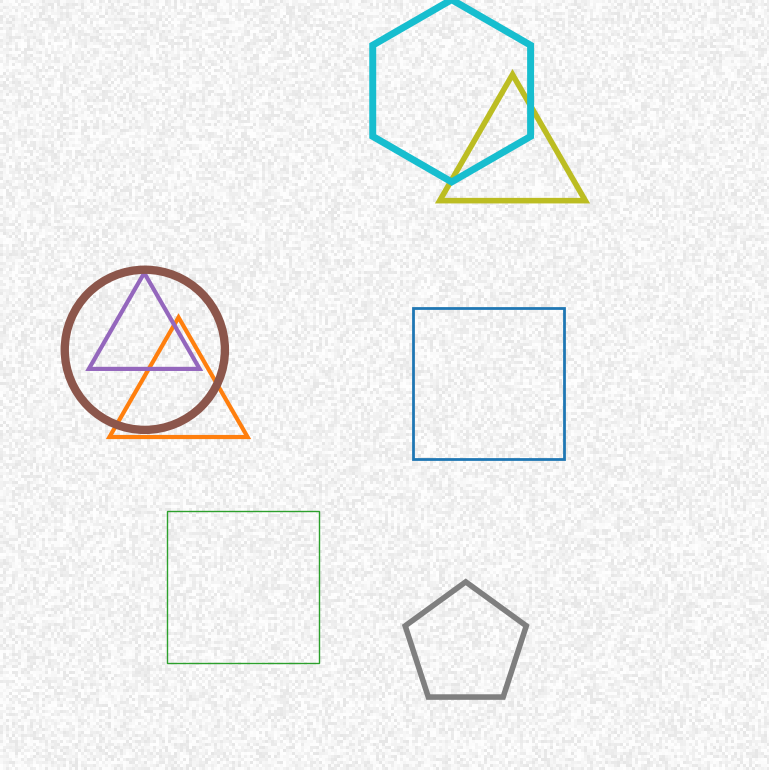[{"shape": "square", "thickness": 1, "radius": 0.49, "center": [0.634, 0.502]}, {"shape": "triangle", "thickness": 1.5, "radius": 0.52, "center": [0.232, 0.484]}, {"shape": "square", "thickness": 0.5, "radius": 0.5, "center": [0.316, 0.237]}, {"shape": "triangle", "thickness": 1.5, "radius": 0.42, "center": [0.187, 0.562]}, {"shape": "circle", "thickness": 3, "radius": 0.52, "center": [0.188, 0.546]}, {"shape": "pentagon", "thickness": 2, "radius": 0.41, "center": [0.605, 0.162]}, {"shape": "triangle", "thickness": 2, "radius": 0.55, "center": [0.666, 0.794]}, {"shape": "hexagon", "thickness": 2.5, "radius": 0.59, "center": [0.587, 0.882]}]